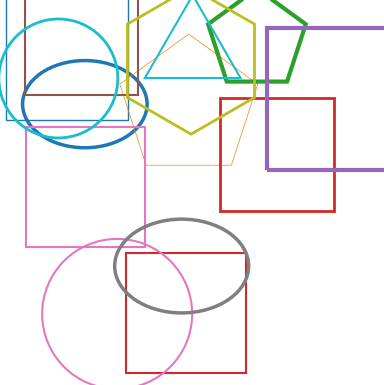[{"shape": "oval", "thickness": 2.5, "radius": 0.81, "center": [0.22, 0.729]}, {"shape": "square", "thickness": 1, "radius": 0.8, "center": [0.174, 0.847]}, {"shape": "pentagon", "thickness": 0.5, "radius": 0.94, "center": [0.49, 0.723]}, {"shape": "pentagon", "thickness": 3, "radius": 0.67, "center": [0.667, 0.896]}, {"shape": "square", "thickness": 2, "radius": 0.74, "center": [0.72, 0.599]}, {"shape": "square", "thickness": 1.5, "radius": 0.78, "center": [0.483, 0.187]}, {"shape": "square", "thickness": 3, "radius": 0.92, "center": [0.877, 0.742]}, {"shape": "square", "thickness": 1.5, "radius": 0.73, "center": [0.213, 0.899]}, {"shape": "square", "thickness": 1.5, "radius": 0.77, "center": [0.221, 0.514]}, {"shape": "circle", "thickness": 1.5, "radius": 0.97, "center": [0.304, 0.185]}, {"shape": "oval", "thickness": 2.5, "radius": 0.87, "center": [0.472, 0.309]}, {"shape": "hexagon", "thickness": 2, "radius": 0.95, "center": [0.496, 0.842]}, {"shape": "triangle", "thickness": 1.5, "radius": 0.72, "center": [0.501, 0.869]}, {"shape": "circle", "thickness": 2, "radius": 0.77, "center": [0.152, 0.796]}]